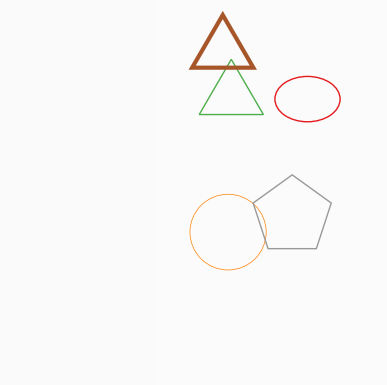[{"shape": "oval", "thickness": 1, "radius": 0.42, "center": [0.794, 0.743]}, {"shape": "triangle", "thickness": 1, "radius": 0.48, "center": [0.597, 0.75]}, {"shape": "circle", "thickness": 0.5, "radius": 0.49, "center": [0.589, 0.397]}, {"shape": "triangle", "thickness": 3, "radius": 0.46, "center": [0.575, 0.87]}, {"shape": "pentagon", "thickness": 1, "radius": 0.53, "center": [0.754, 0.44]}]